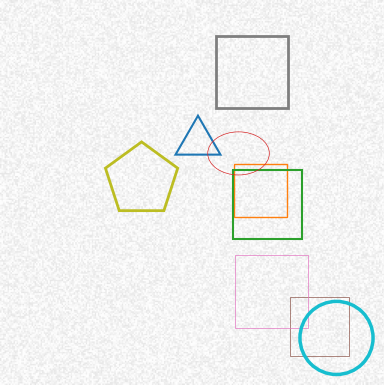[{"shape": "triangle", "thickness": 1.5, "radius": 0.34, "center": [0.514, 0.632]}, {"shape": "square", "thickness": 1, "radius": 0.34, "center": [0.676, 0.506]}, {"shape": "square", "thickness": 1.5, "radius": 0.45, "center": [0.694, 0.468]}, {"shape": "oval", "thickness": 0.5, "radius": 0.4, "center": [0.62, 0.602]}, {"shape": "square", "thickness": 0.5, "radius": 0.38, "center": [0.83, 0.152]}, {"shape": "square", "thickness": 0.5, "radius": 0.47, "center": [0.705, 0.244]}, {"shape": "square", "thickness": 2, "radius": 0.47, "center": [0.655, 0.813]}, {"shape": "pentagon", "thickness": 2, "radius": 0.49, "center": [0.368, 0.533]}, {"shape": "circle", "thickness": 2.5, "radius": 0.47, "center": [0.874, 0.122]}]